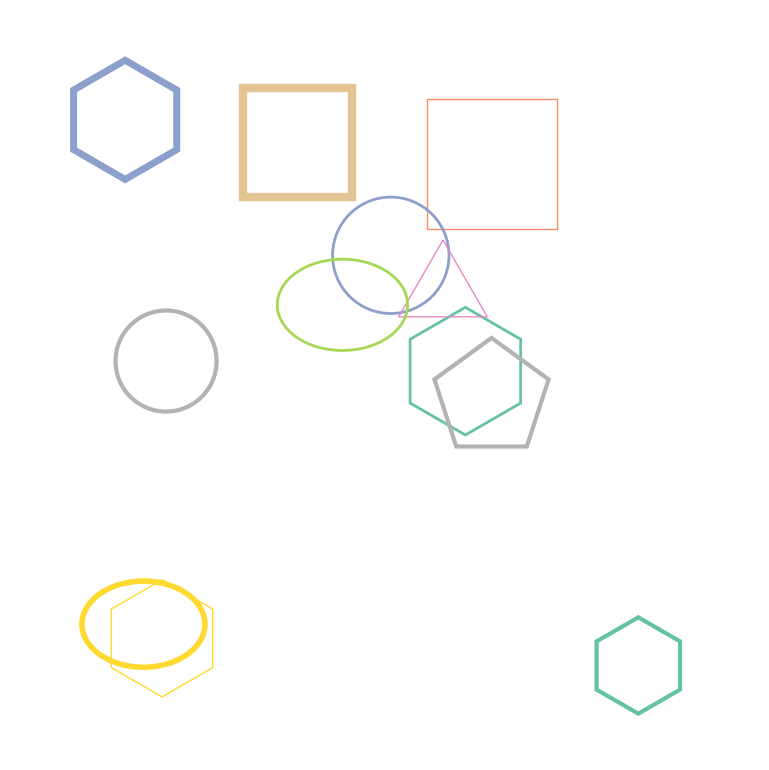[{"shape": "hexagon", "thickness": 1.5, "radius": 0.31, "center": [0.829, 0.136]}, {"shape": "hexagon", "thickness": 1, "radius": 0.41, "center": [0.604, 0.518]}, {"shape": "square", "thickness": 0.5, "radius": 0.42, "center": [0.639, 0.787]}, {"shape": "circle", "thickness": 1, "radius": 0.38, "center": [0.508, 0.668]}, {"shape": "hexagon", "thickness": 2.5, "radius": 0.39, "center": [0.163, 0.844]}, {"shape": "triangle", "thickness": 0.5, "radius": 0.33, "center": [0.575, 0.622]}, {"shape": "oval", "thickness": 1, "radius": 0.42, "center": [0.445, 0.604]}, {"shape": "hexagon", "thickness": 0.5, "radius": 0.38, "center": [0.21, 0.171]}, {"shape": "oval", "thickness": 2, "radius": 0.4, "center": [0.186, 0.189]}, {"shape": "square", "thickness": 3, "radius": 0.36, "center": [0.386, 0.815]}, {"shape": "circle", "thickness": 1.5, "radius": 0.33, "center": [0.216, 0.531]}, {"shape": "pentagon", "thickness": 1.5, "radius": 0.39, "center": [0.638, 0.483]}]